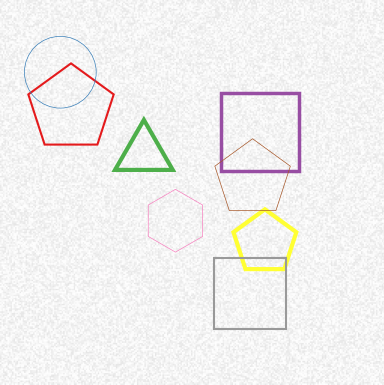[{"shape": "pentagon", "thickness": 1.5, "radius": 0.58, "center": [0.184, 0.719]}, {"shape": "circle", "thickness": 0.5, "radius": 0.47, "center": [0.157, 0.812]}, {"shape": "triangle", "thickness": 3, "radius": 0.43, "center": [0.374, 0.602]}, {"shape": "square", "thickness": 2.5, "radius": 0.5, "center": [0.676, 0.657]}, {"shape": "pentagon", "thickness": 3, "radius": 0.43, "center": [0.688, 0.37]}, {"shape": "pentagon", "thickness": 0.5, "radius": 0.52, "center": [0.656, 0.537]}, {"shape": "hexagon", "thickness": 0.5, "radius": 0.41, "center": [0.456, 0.427]}, {"shape": "square", "thickness": 1.5, "radius": 0.46, "center": [0.65, 0.237]}]